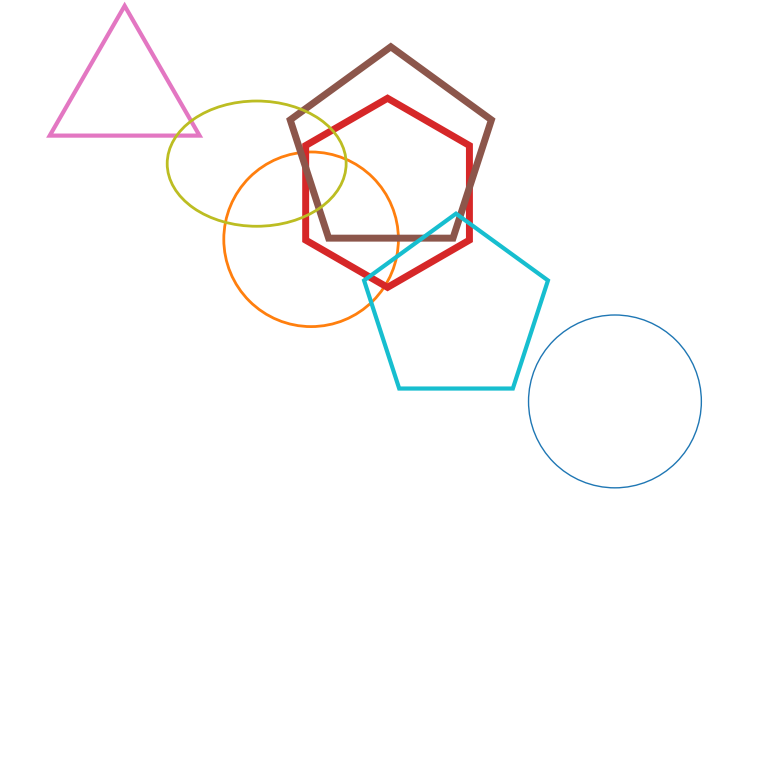[{"shape": "circle", "thickness": 0.5, "radius": 0.56, "center": [0.799, 0.479]}, {"shape": "circle", "thickness": 1, "radius": 0.57, "center": [0.404, 0.689]}, {"shape": "hexagon", "thickness": 2.5, "radius": 0.61, "center": [0.503, 0.75]}, {"shape": "pentagon", "thickness": 2.5, "radius": 0.69, "center": [0.508, 0.802]}, {"shape": "triangle", "thickness": 1.5, "radius": 0.56, "center": [0.162, 0.88]}, {"shape": "oval", "thickness": 1, "radius": 0.58, "center": [0.333, 0.787]}, {"shape": "pentagon", "thickness": 1.5, "radius": 0.63, "center": [0.592, 0.597]}]